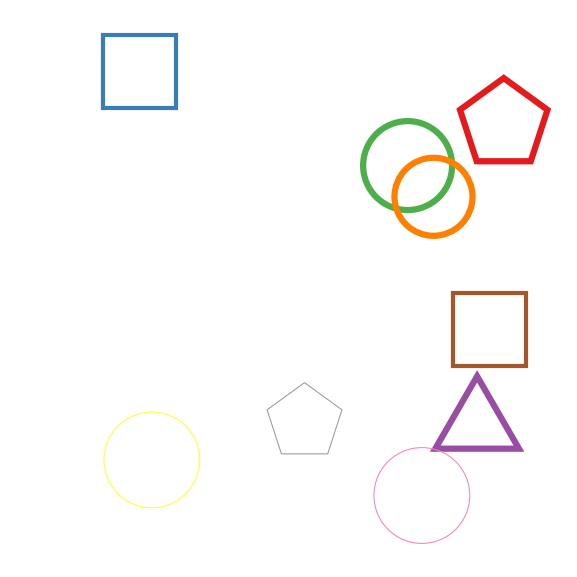[{"shape": "pentagon", "thickness": 3, "radius": 0.4, "center": [0.872, 0.784]}, {"shape": "square", "thickness": 2, "radius": 0.31, "center": [0.242, 0.875]}, {"shape": "circle", "thickness": 3, "radius": 0.39, "center": [0.706, 0.712]}, {"shape": "triangle", "thickness": 3, "radius": 0.42, "center": [0.826, 0.264]}, {"shape": "circle", "thickness": 3, "radius": 0.34, "center": [0.751, 0.658]}, {"shape": "circle", "thickness": 0.5, "radius": 0.41, "center": [0.263, 0.203]}, {"shape": "square", "thickness": 2, "radius": 0.32, "center": [0.848, 0.429]}, {"shape": "circle", "thickness": 0.5, "radius": 0.41, "center": [0.731, 0.141]}, {"shape": "pentagon", "thickness": 0.5, "radius": 0.34, "center": [0.527, 0.268]}]